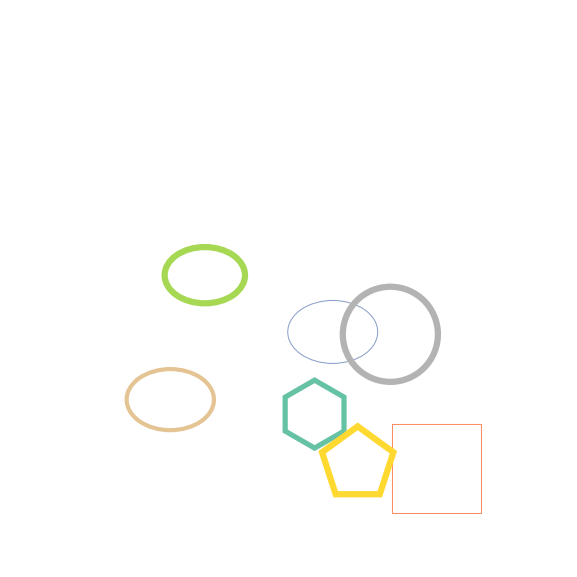[{"shape": "hexagon", "thickness": 2.5, "radius": 0.29, "center": [0.545, 0.282]}, {"shape": "square", "thickness": 0.5, "radius": 0.39, "center": [0.756, 0.188]}, {"shape": "oval", "thickness": 0.5, "radius": 0.39, "center": [0.576, 0.424]}, {"shape": "oval", "thickness": 3, "radius": 0.35, "center": [0.355, 0.523]}, {"shape": "pentagon", "thickness": 3, "radius": 0.32, "center": [0.619, 0.196]}, {"shape": "oval", "thickness": 2, "radius": 0.38, "center": [0.295, 0.307]}, {"shape": "circle", "thickness": 3, "radius": 0.41, "center": [0.676, 0.42]}]